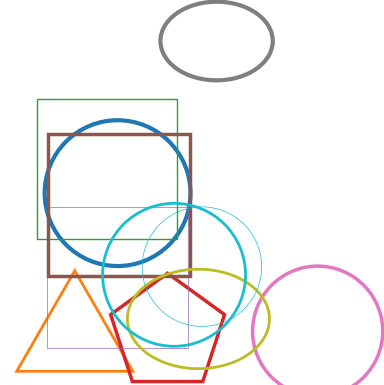[{"shape": "circle", "thickness": 3, "radius": 0.95, "center": [0.305, 0.498]}, {"shape": "triangle", "thickness": 2, "radius": 0.87, "center": [0.194, 0.123]}, {"shape": "square", "thickness": 1, "radius": 0.91, "center": [0.278, 0.561]}, {"shape": "pentagon", "thickness": 2.5, "radius": 0.78, "center": [0.435, 0.135]}, {"shape": "square", "thickness": 0.5, "radius": 0.92, "center": [0.306, 0.28]}, {"shape": "square", "thickness": 2.5, "radius": 0.92, "center": [0.308, 0.468]}, {"shape": "circle", "thickness": 2.5, "radius": 0.85, "center": [0.825, 0.14]}, {"shape": "oval", "thickness": 3, "radius": 0.73, "center": [0.563, 0.893]}, {"shape": "oval", "thickness": 2, "radius": 0.92, "center": [0.515, 0.172]}, {"shape": "circle", "thickness": 2, "radius": 0.93, "center": [0.452, 0.286]}, {"shape": "circle", "thickness": 0.5, "radius": 0.78, "center": [0.524, 0.307]}]